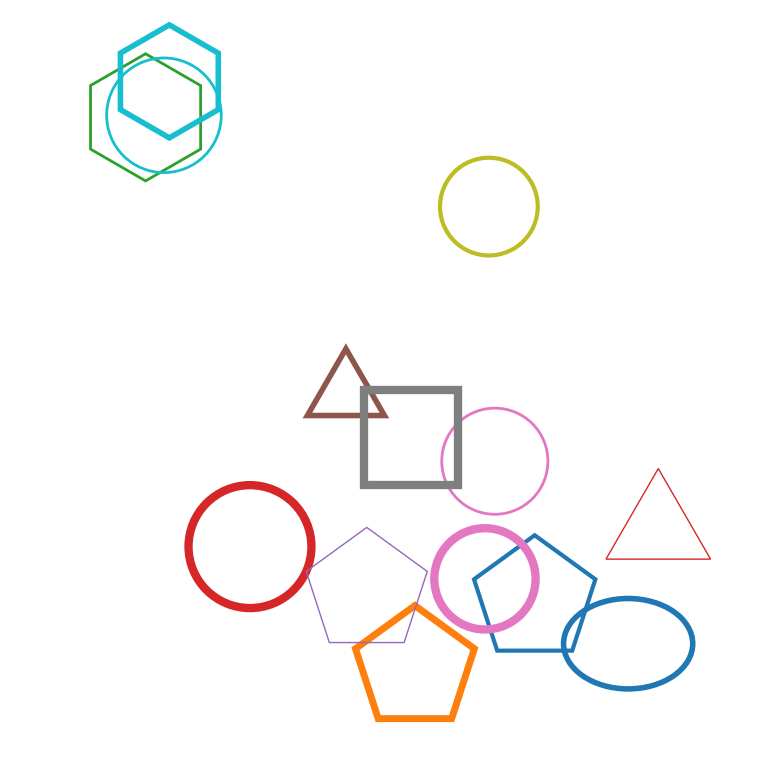[{"shape": "oval", "thickness": 2, "radius": 0.42, "center": [0.816, 0.164]}, {"shape": "pentagon", "thickness": 1.5, "radius": 0.41, "center": [0.694, 0.222]}, {"shape": "pentagon", "thickness": 2.5, "radius": 0.41, "center": [0.539, 0.132]}, {"shape": "hexagon", "thickness": 1, "radius": 0.41, "center": [0.189, 0.848]}, {"shape": "circle", "thickness": 3, "radius": 0.4, "center": [0.325, 0.29]}, {"shape": "triangle", "thickness": 0.5, "radius": 0.39, "center": [0.855, 0.313]}, {"shape": "pentagon", "thickness": 0.5, "radius": 0.41, "center": [0.476, 0.232]}, {"shape": "triangle", "thickness": 2, "radius": 0.29, "center": [0.449, 0.489]}, {"shape": "circle", "thickness": 1, "radius": 0.34, "center": [0.643, 0.401]}, {"shape": "circle", "thickness": 3, "radius": 0.33, "center": [0.63, 0.248]}, {"shape": "square", "thickness": 3, "radius": 0.31, "center": [0.534, 0.432]}, {"shape": "circle", "thickness": 1.5, "radius": 0.32, "center": [0.635, 0.732]}, {"shape": "hexagon", "thickness": 2, "radius": 0.37, "center": [0.22, 0.894]}, {"shape": "circle", "thickness": 1, "radius": 0.37, "center": [0.213, 0.85]}]